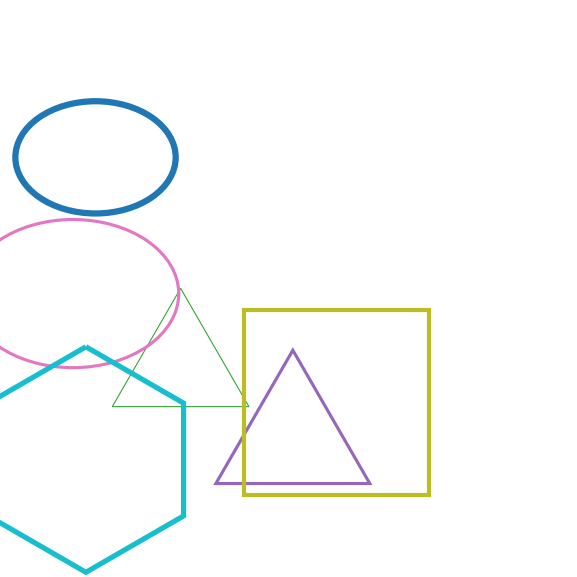[{"shape": "oval", "thickness": 3, "radius": 0.69, "center": [0.165, 0.727]}, {"shape": "triangle", "thickness": 0.5, "radius": 0.68, "center": [0.313, 0.363]}, {"shape": "triangle", "thickness": 1.5, "radius": 0.77, "center": [0.507, 0.239]}, {"shape": "oval", "thickness": 1.5, "radius": 0.92, "center": [0.126, 0.491]}, {"shape": "square", "thickness": 2, "radius": 0.8, "center": [0.582, 0.302]}, {"shape": "hexagon", "thickness": 2.5, "radius": 0.98, "center": [0.149, 0.203]}]